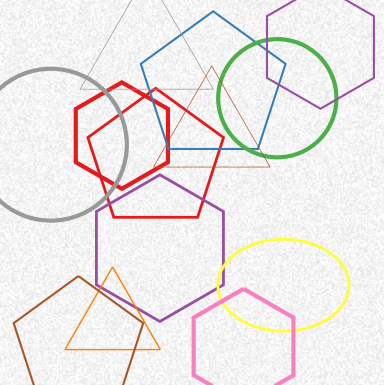[{"shape": "pentagon", "thickness": 2, "radius": 0.93, "center": [0.404, 0.585]}, {"shape": "hexagon", "thickness": 3, "radius": 0.69, "center": [0.317, 0.648]}, {"shape": "pentagon", "thickness": 1.5, "radius": 0.99, "center": [0.554, 0.773]}, {"shape": "circle", "thickness": 3, "radius": 0.77, "center": [0.72, 0.745]}, {"shape": "hexagon", "thickness": 1.5, "radius": 0.8, "center": [0.832, 0.878]}, {"shape": "hexagon", "thickness": 2, "radius": 0.95, "center": [0.415, 0.355]}, {"shape": "triangle", "thickness": 1, "radius": 0.72, "center": [0.292, 0.164]}, {"shape": "oval", "thickness": 2, "radius": 0.85, "center": [0.736, 0.259]}, {"shape": "pentagon", "thickness": 1.5, "radius": 0.88, "center": [0.204, 0.106]}, {"shape": "triangle", "thickness": 0.5, "radius": 0.88, "center": [0.55, 0.654]}, {"shape": "hexagon", "thickness": 3, "radius": 0.75, "center": [0.633, 0.1]}, {"shape": "circle", "thickness": 3, "radius": 0.99, "center": [0.132, 0.624]}, {"shape": "triangle", "thickness": 0.5, "radius": 1.0, "center": [0.381, 0.868]}]